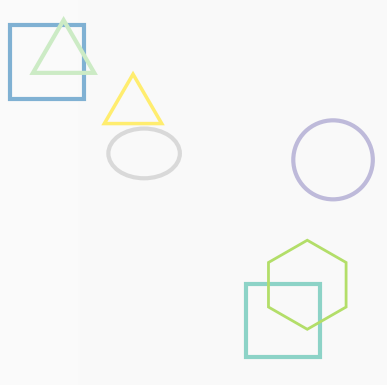[{"shape": "square", "thickness": 3, "radius": 0.48, "center": [0.731, 0.168]}, {"shape": "circle", "thickness": 3, "radius": 0.51, "center": [0.859, 0.585]}, {"shape": "square", "thickness": 3, "radius": 0.48, "center": [0.122, 0.839]}, {"shape": "hexagon", "thickness": 2, "radius": 0.58, "center": [0.793, 0.26]}, {"shape": "oval", "thickness": 3, "radius": 0.46, "center": [0.372, 0.602]}, {"shape": "triangle", "thickness": 3, "radius": 0.46, "center": [0.164, 0.856]}, {"shape": "triangle", "thickness": 2.5, "radius": 0.43, "center": [0.343, 0.722]}]